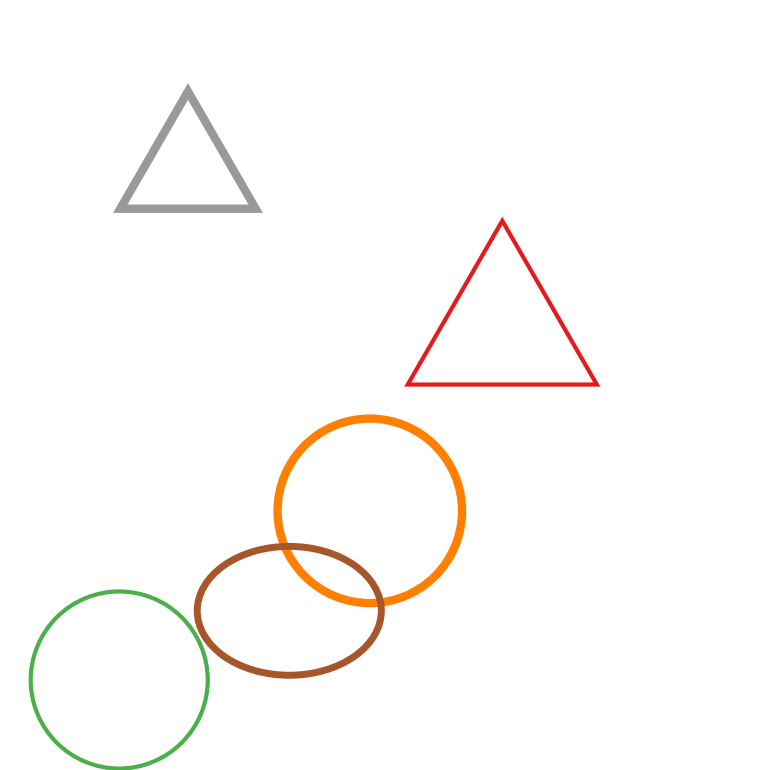[{"shape": "triangle", "thickness": 1.5, "radius": 0.71, "center": [0.652, 0.571]}, {"shape": "circle", "thickness": 1.5, "radius": 0.57, "center": [0.155, 0.117]}, {"shape": "circle", "thickness": 3, "radius": 0.6, "center": [0.48, 0.337]}, {"shape": "oval", "thickness": 2.5, "radius": 0.6, "center": [0.376, 0.207]}, {"shape": "triangle", "thickness": 3, "radius": 0.51, "center": [0.244, 0.78]}]